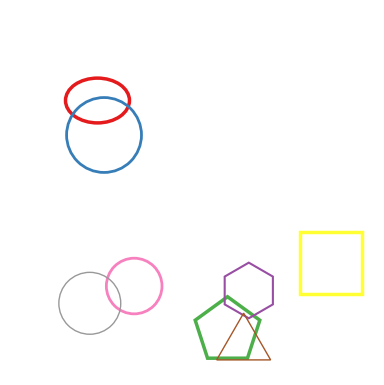[{"shape": "oval", "thickness": 2.5, "radius": 0.42, "center": [0.253, 0.739]}, {"shape": "circle", "thickness": 2, "radius": 0.49, "center": [0.27, 0.649]}, {"shape": "pentagon", "thickness": 2.5, "radius": 0.44, "center": [0.591, 0.141]}, {"shape": "hexagon", "thickness": 1.5, "radius": 0.36, "center": [0.646, 0.246]}, {"shape": "square", "thickness": 2.5, "radius": 0.4, "center": [0.86, 0.317]}, {"shape": "triangle", "thickness": 1, "radius": 0.4, "center": [0.633, 0.106]}, {"shape": "circle", "thickness": 2, "radius": 0.36, "center": [0.349, 0.257]}, {"shape": "circle", "thickness": 1, "radius": 0.4, "center": [0.233, 0.212]}]